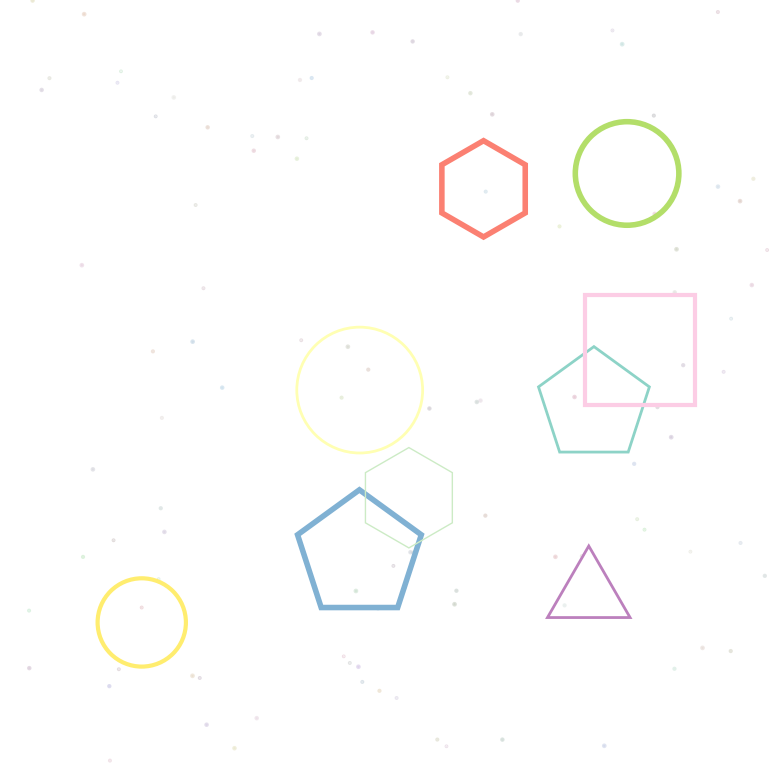[{"shape": "pentagon", "thickness": 1, "radius": 0.38, "center": [0.771, 0.474]}, {"shape": "circle", "thickness": 1, "radius": 0.41, "center": [0.467, 0.493]}, {"shape": "hexagon", "thickness": 2, "radius": 0.31, "center": [0.628, 0.755]}, {"shape": "pentagon", "thickness": 2, "radius": 0.42, "center": [0.467, 0.279]}, {"shape": "circle", "thickness": 2, "radius": 0.34, "center": [0.814, 0.775]}, {"shape": "square", "thickness": 1.5, "radius": 0.36, "center": [0.831, 0.545]}, {"shape": "triangle", "thickness": 1, "radius": 0.31, "center": [0.765, 0.229]}, {"shape": "hexagon", "thickness": 0.5, "radius": 0.33, "center": [0.531, 0.354]}, {"shape": "circle", "thickness": 1.5, "radius": 0.29, "center": [0.184, 0.192]}]